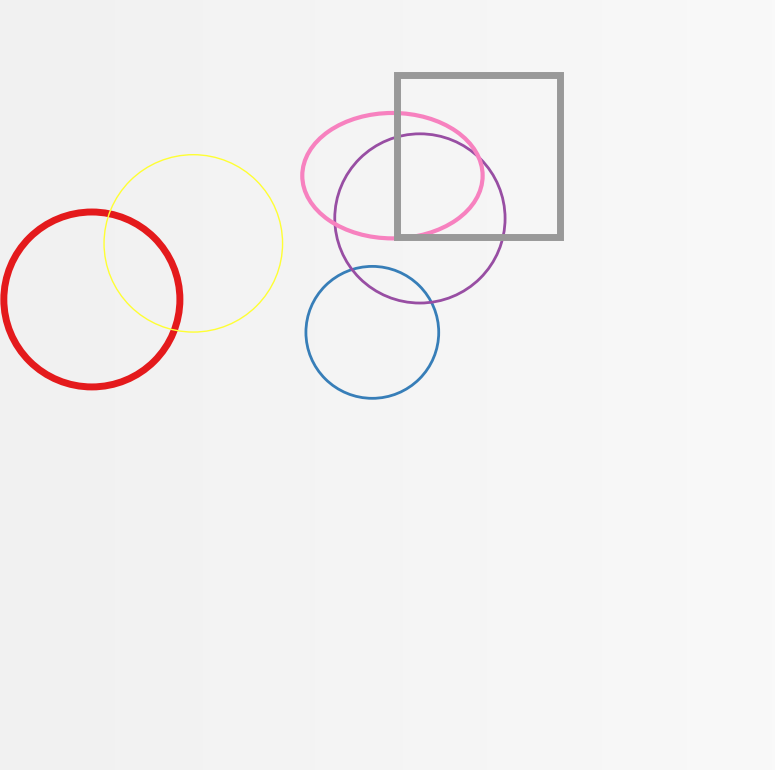[{"shape": "circle", "thickness": 2.5, "radius": 0.57, "center": [0.119, 0.611]}, {"shape": "circle", "thickness": 1, "radius": 0.43, "center": [0.48, 0.568]}, {"shape": "circle", "thickness": 1, "radius": 0.55, "center": [0.542, 0.716]}, {"shape": "circle", "thickness": 0.5, "radius": 0.58, "center": [0.249, 0.684]}, {"shape": "oval", "thickness": 1.5, "radius": 0.58, "center": [0.506, 0.772]}, {"shape": "square", "thickness": 2.5, "radius": 0.53, "center": [0.618, 0.797]}]